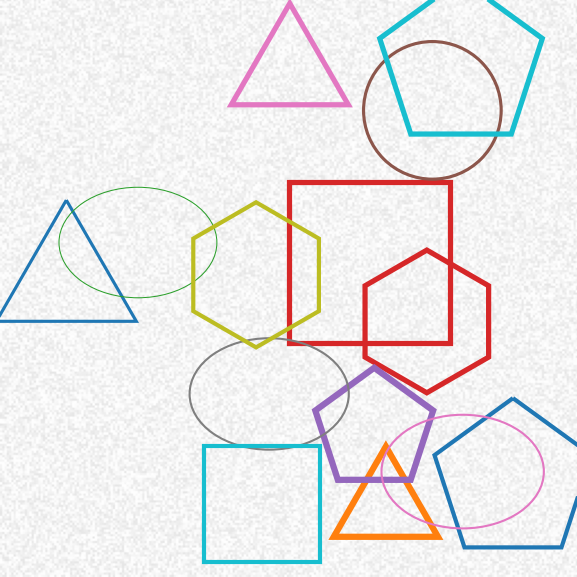[{"shape": "pentagon", "thickness": 2, "radius": 0.71, "center": [0.888, 0.167]}, {"shape": "triangle", "thickness": 1.5, "radius": 0.7, "center": [0.115, 0.513]}, {"shape": "triangle", "thickness": 3, "radius": 0.52, "center": [0.668, 0.122]}, {"shape": "oval", "thickness": 0.5, "radius": 0.68, "center": [0.239, 0.579]}, {"shape": "hexagon", "thickness": 2.5, "radius": 0.62, "center": [0.739, 0.443]}, {"shape": "square", "thickness": 2.5, "radius": 0.7, "center": [0.64, 0.545]}, {"shape": "pentagon", "thickness": 3, "radius": 0.54, "center": [0.648, 0.255]}, {"shape": "circle", "thickness": 1.5, "radius": 0.6, "center": [0.749, 0.808]}, {"shape": "oval", "thickness": 1, "radius": 0.7, "center": [0.801, 0.183]}, {"shape": "triangle", "thickness": 2.5, "radius": 0.59, "center": [0.502, 0.876]}, {"shape": "oval", "thickness": 1, "radius": 0.69, "center": [0.466, 0.317]}, {"shape": "hexagon", "thickness": 2, "radius": 0.63, "center": [0.443, 0.523]}, {"shape": "pentagon", "thickness": 2.5, "radius": 0.74, "center": [0.798, 0.887]}, {"shape": "square", "thickness": 2, "radius": 0.5, "center": [0.454, 0.127]}]